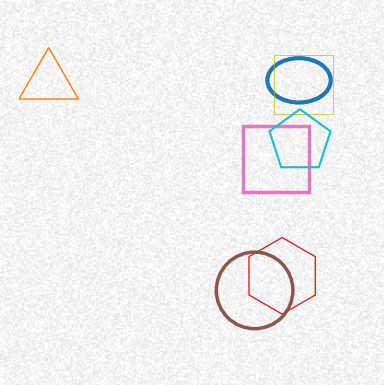[{"shape": "oval", "thickness": 3, "radius": 0.41, "center": [0.777, 0.791]}, {"shape": "triangle", "thickness": 1, "radius": 0.45, "center": [0.126, 0.787]}, {"shape": "hexagon", "thickness": 1, "radius": 0.5, "center": [0.733, 0.284]}, {"shape": "circle", "thickness": 2.5, "radius": 0.5, "center": [0.661, 0.246]}, {"shape": "square", "thickness": 2.5, "radius": 0.43, "center": [0.718, 0.586]}, {"shape": "square", "thickness": 0.5, "radius": 0.38, "center": [0.789, 0.78]}, {"shape": "pentagon", "thickness": 1.5, "radius": 0.42, "center": [0.779, 0.633]}]